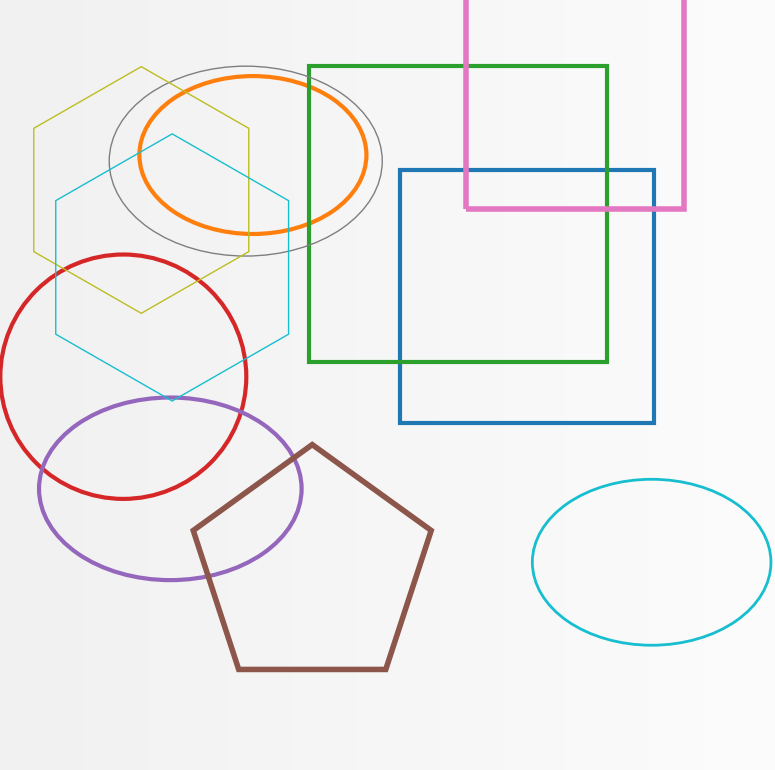[{"shape": "square", "thickness": 1.5, "radius": 0.82, "center": [0.68, 0.615]}, {"shape": "oval", "thickness": 1.5, "radius": 0.73, "center": [0.326, 0.799]}, {"shape": "square", "thickness": 1.5, "radius": 0.96, "center": [0.591, 0.722]}, {"shape": "circle", "thickness": 1.5, "radius": 0.79, "center": [0.159, 0.511]}, {"shape": "oval", "thickness": 1.5, "radius": 0.85, "center": [0.22, 0.365]}, {"shape": "pentagon", "thickness": 2, "radius": 0.81, "center": [0.403, 0.261]}, {"shape": "square", "thickness": 2, "radius": 0.7, "center": [0.742, 0.868]}, {"shape": "oval", "thickness": 0.5, "radius": 0.88, "center": [0.317, 0.791]}, {"shape": "hexagon", "thickness": 0.5, "radius": 0.8, "center": [0.182, 0.753]}, {"shape": "oval", "thickness": 1, "radius": 0.77, "center": [0.841, 0.27]}, {"shape": "hexagon", "thickness": 0.5, "radius": 0.87, "center": [0.222, 0.653]}]